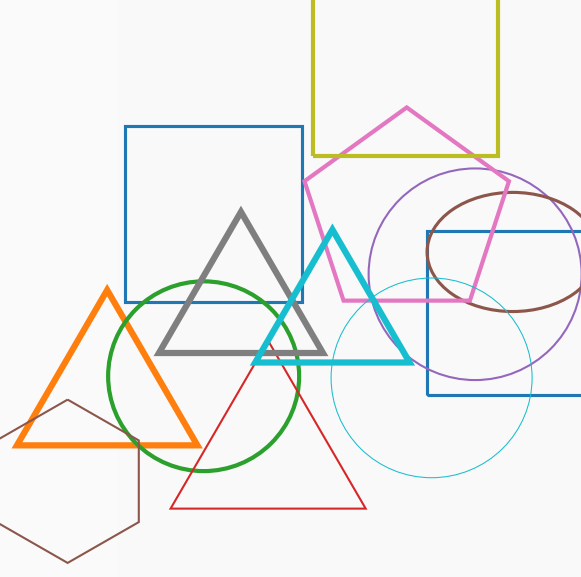[{"shape": "square", "thickness": 1.5, "radius": 0.76, "center": [0.367, 0.629]}, {"shape": "square", "thickness": 1.5, "radius": 0.71, "center": [0.876, 0.456]}, {"shape": "triangle", "thickness": 3, "radius": 0.9, "center": [0.184, 0.318]}, {"shape": "circle", "thickness": 2, "radius": 0.82, "center": [0.35, 0.348]}, {"shape": "triangle", "thickness": 1, "radius": 0.97, "center": [0.461, 0.215]}, {"shape": "circle", "thickness": 1, "radius": 0.92, "center": [0.817, 0.524]}, {"shape": "hexagon", "thickness": 1, "radius": 0.71, "center": [0.116, 0.166]}, {"shape": "oval", "thickness": 1.5, "radius": 0.74, "center": [0.882, 0.563]}, {"shape": "pentagon", "thickness": 2, "radius": 0.92, "center": [0.7, 0.628]}, {"shape": "triangle", "thickness": 3, "radius": 0.81, "center": [0.415, 0.469]}, {"shape": "square", "thickness": 2, "radius": 0.8, "center": [0.698, 0.889]}, {"shape": "circle", "thickness": 0.5, "radius": 0.86, "center": [0.743, 0.345]}, {"shape": "triangle", "thickness": 3, "radius": 0.77, "center": [0.572, 0.448]}]